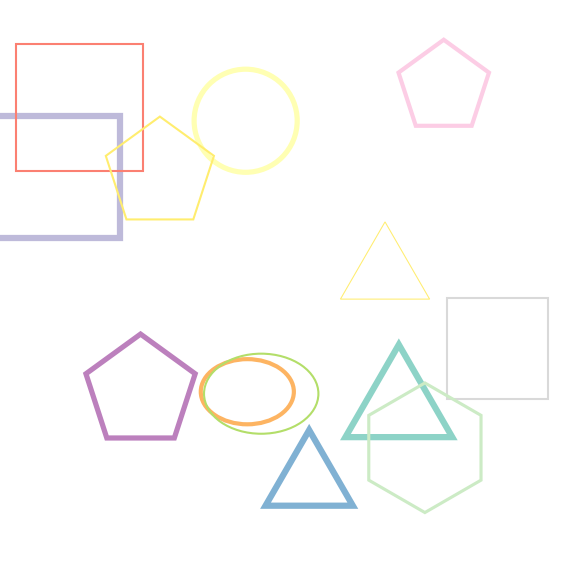[{"shape": "triangle", "thickness": 3, "radius": 0.53, "center": [0.691, 0.296]}, {"shape": "circle", "thickness": 2.5, "radius": 0.45, "center": [0.425, 0.79]}, {"shape": "square", "thickness": 3, "radius": 0.53, "center": [0.103, 0.693]}, {"shape": "square", "thickness": 1, "radius": 0.55, "center": [0.138, 0.813]}, {"shape": "triangle", "thickness": 3, "radius": 0.44, "center": [0.535, 0.167]}, {"shape": "oval", "thickness": 2, "radius": 0.4, "center": [0.428, 0.321]}, {"shape": "oval", "thickness": 1, "radius": 0.5, "center": [0.452, 0.317]}, {"shape": "pentagon", "thickness": 2, "radius": 0.41, "center": [0.768, 0.848]}, {"shape": "square", "thickness": 1, "radius": 0.44, "center": [0.862, 0.395]}, {"shape": "pentagon", "thickness": 2.5, "radius": 0.5, "center": [0.243, 0.321]}, {"shape": "hexagon", "thickness": 1.5, "radius": 0.56, "center": [0.736, 0.224]}, {"shape": "pentagon", "thickness": 1, "radius": 0.49, "center": [0.277, 0.699]}, {"shape": "triangle", "thickness": 0.5, "radius": 0.45, "center": [0.667, 0.526]}]